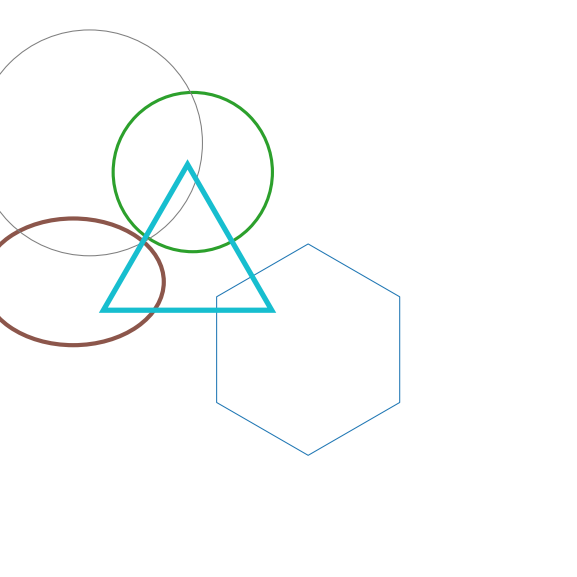[{"shape": "hexagon", "thickness": 0.5, "radius": 0.92, "center": [0.534, 0.394]}, {"shape": "circle", "thickness": 1.5, "radius": 0.69, "center": [0.334, 0.701]}, {"shape": "oval", "thickness": 2, "radius": 0.78, "center": [0.127, 0.511]}, {"shape": "circle", "thickness": 0.5, "radius": 0.98, "center": [0.155, 0.752]}, {"shape": "triangle", "thickness": 2.5, "radius": 0.84, "center": [0.325, 0.546]}]